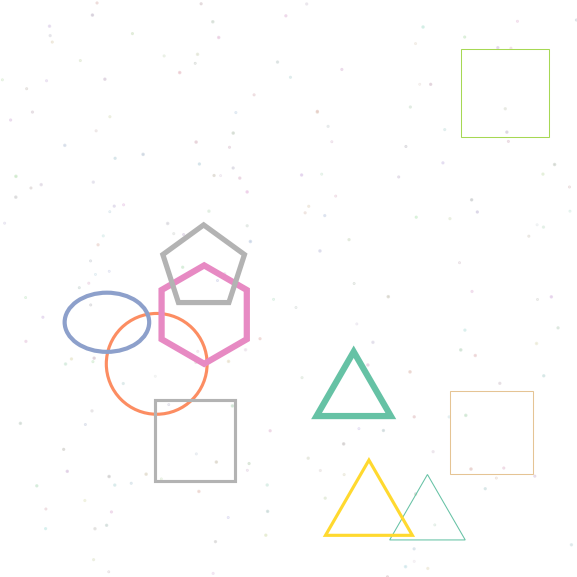[{"shape": "triangle", "thickness": 3, "radius": 0.37, "center": [0.612, 0.316]}, {"shape": "triangle", "thickness": 0.5, "radius": 0.38, "center": [0.74, 0.102]}, {"shape": "circle", "thickness": 1.5, "radius": 0.44, "center": [0.271, 0.369]}, {"shape": "oval", "thickness": 2, "radius": 0.37, "center": [0.185, 0.441]}, {"shape": "hexagon", "thickness": 3, "radius": 0.43, "center": [0.354, 0.454]}, {"shape": "square", "thickness": 0.5, "radius": 0.38, "center": [0.875, 0.838]}, {"shape": "triangle", "thickness": 1.5, "radius": 0.43, "center": [0.639, 0.116]}, {"shape": "square", "thickness": 0.5, "radius": 0.36, "center": [0.851, 0.25]}, {"shape": "pentagon", "thickness": 2.5, "radius": 0.37, "center": [0.353, 0.535]}, {"shape": "square", "thickness": 1.5, "radius": 0.35, "center": [0.338, 0.237]}]